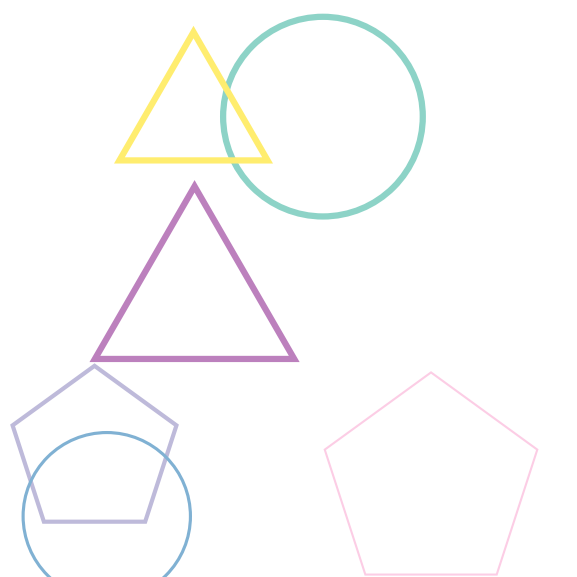[{"shape": "circle", "thickness": 3, "radius": 0.86, "center": [0.559, 0.797]}, {"shape": "pentagon", "thickness": 2, "radius": 0.75, "center": [0.164, 0.216]}, {"shape": "circle", "thickness": 1.5, "radius": 0.72, "center": [0.185, 0.105]}, {"shape": "pentagon", "thickness": 1, "radius": 0.97, "center": [0.746, 0.161]}, {"shape": "triangle", "thickness": 3, "radius": 1.0, "center": [0.337, 0.477]}, {"shape": "triangle", "thickness": 3, "radius": 0.74, "center": [0.335, 0.795]}]